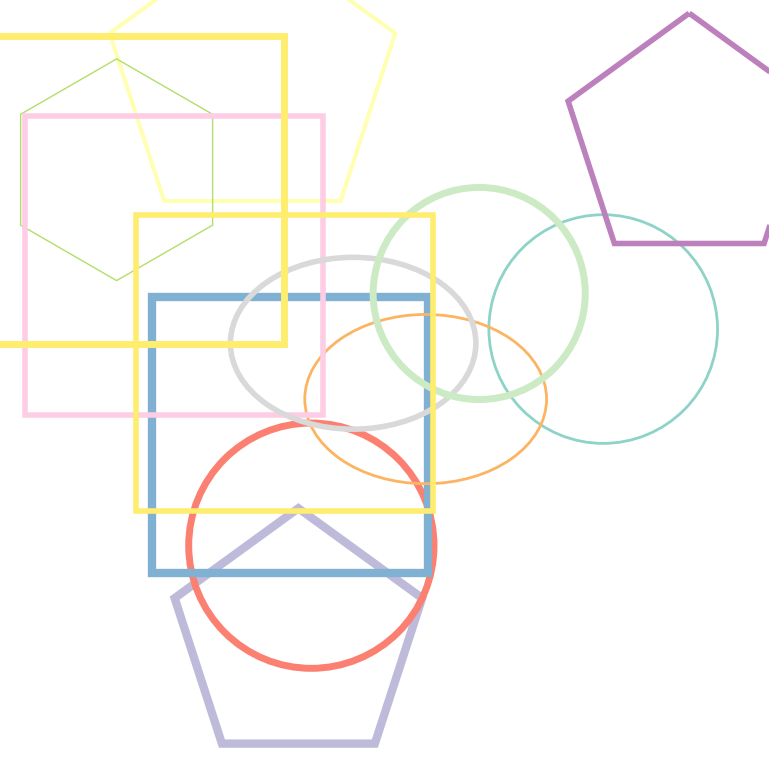[{"shape": "circle", "thickness": 1, "radius": 0.74, "center": [0.783, 0.573]}, {"shape": "pentagon", "thickness": 1.5, "radius": 0.97, "center": [0.328, 0.897]}, {"shape": "pentagon", "thickness": 3, "radius": 0.84, "center": [0.388, 0.171]}, {"shape": "circle", "thickness": 2.5, "radius": 0.8, "center": [0.404, 0.291]}, {"shape": "square", "thickness": 3, "radius": 0.9, "center": [0.377, 0.435]}, {"shape": "oval", "thickness": 1, "radius": 0.79, "center": [0.553, 0.482]}, {"shape": "hexagon", "thickness": 0.5, "radius": 0.72, "center": [0.151, 0.78]}, {"shape": "square", "thickness": 2, "radius": 0.97, "center": [0.226, 0.655]}, {"shape": "oval", "thickness": 2, "radius": 0.8, "center": [0.459, 0.554]}, {"shape": "pentagon", "thickness": 2, "radius": 0.83, "center": [0.895, 0.818]}, {"shape": "circle", "thickness": 2.5, "radius": 0.69, "center": [0.622, 0.619]}, {"shape": "square", "thickness": 2.5, "radius": 1.0, "center": [0.17, 0.753]}, {"shape": "square", "thickness": 2, "radius": 0.96, "center": [0.37, 0.529]}]